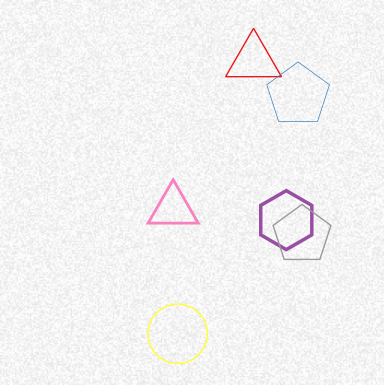[{"shape": "triangle", "thickness": 1, "radius": 0.42, "center": [0.659, 0.843]}, {"shape": "pentagon", "thickness": 0.5, "radius": 0.43, "center": [0.774, 0.753]}, {"shape": "hexagon", "thickness": 2.5, "radius": 0.38, "center": [0.744, 0.428]}, {"shape": "circle", "thickness": 1, "radius": 0.39, "center": [0.461, 0.133]}, {"shape": "triangle", "thickness": 2, "radius": 0.38, "center": [0.45, 0.458]}, {"shape": "pentagon", "thickness": 1, "radius": 0.39, "center": [0.784, 0.39]}]